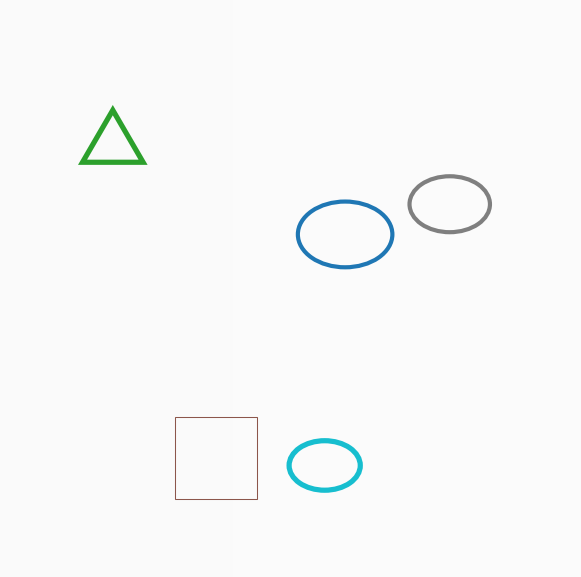[{"shape": "oval", "thickness": 2, "radius": 0.41, "center": [0.594, 0.593]}, {"shape": "triangle", "thickness": 2.5, "radius": 0.3, "center": [0.194, 0.748]}, {"shape": "square", "thickness": 0.5, "radius": 0.35, "center": [0.372, 0.205]}, {"shape": "oval", "thickness": 2, "radius": 0.35, "center": [0.774, 0.645]}, {"shape": "oval", "thickness": 2.5, "radius": 0.31, "center": [0.559, 0.193]}]